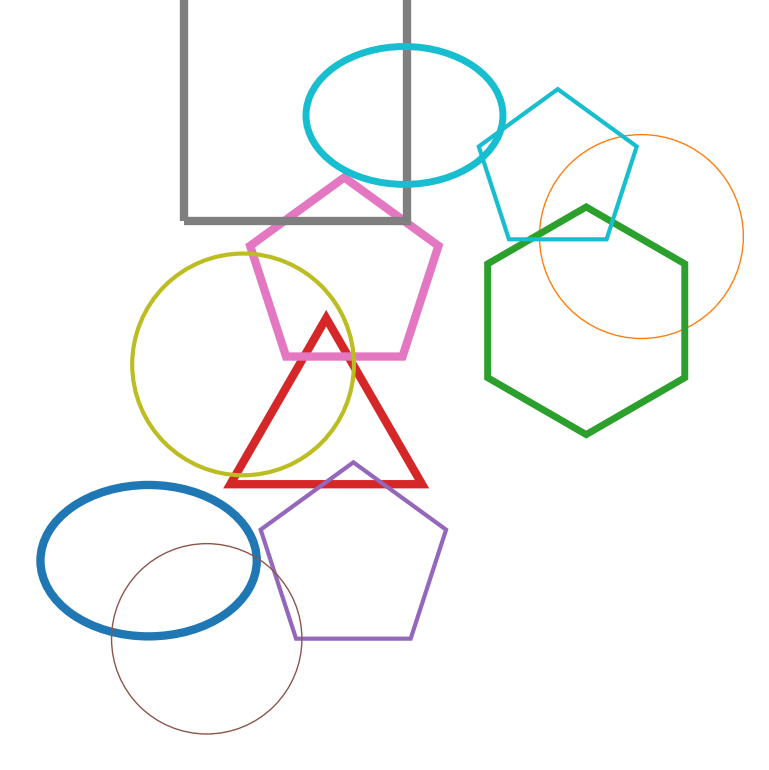[{"shape": "oval", "thickness": 3, "radius": 0.7, "center": [0.193, 0.272]}, {"shape": "circle", "thickness": 0.5, "radius": 0.66, "center": [0.833, 0.693]}, {"shape": "hexagon", "thickness": 2.5, "radius": 0.74, "center": [0.761, 0.583]}, {"shape": "triangle", "thickness": 3, "radius": 0.72, "center": [0.424, 0.443]}, {"shape": "pentagon", "thickness": 1.5, "radius": 0.63, "center": [0.459, 0.273]}, {"shape": "circle", "thickness": 0.5, "radius": 0.62, "center": [0.268, 0.17]}, {"shape": "pentagon", "thickness": 3, "radius": 0.64, "center": [0.447, 0.641]}, {"shape": "square", "thickness": 3, "radius": 0.73, "center": [0.384, 0.858]}, {"shape": "circle", "thickness": 1.5, "radius": 0.72, "center": [0.316, 0.527]}, {"shape": "pentagon", "thickness": 1.5, "radius": 0.54, "center": [0.724, 0.776]}, {"shape": "oval", "thickness": 2.5, "radius": 0.64, "center": [0.525, 0.85]}]